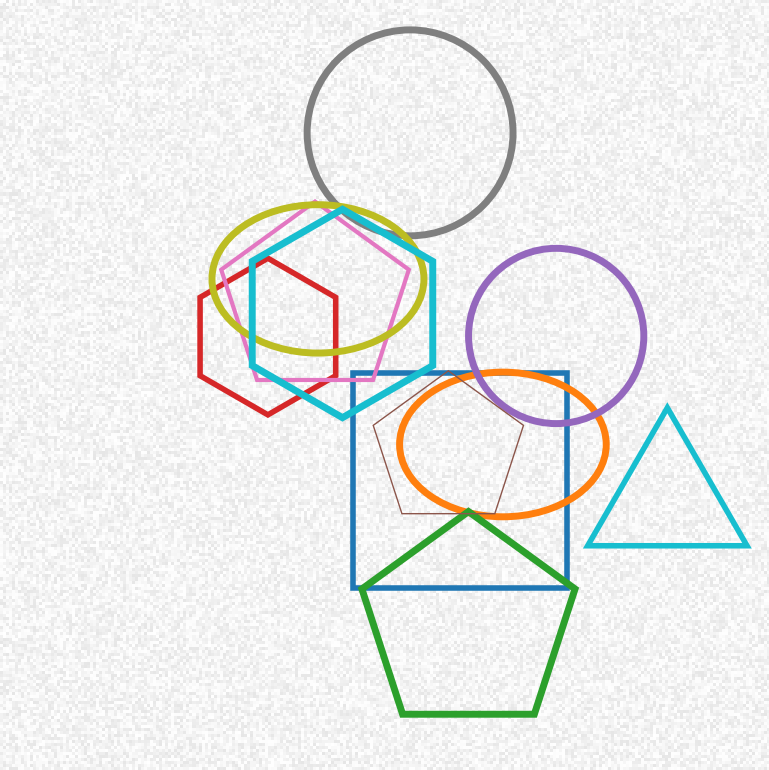[{"shape": "square", "thickness": 2, "radius": 0.7, "center": [0.597, 0.376]}, {"shape": "oval", "thickness": 2.5, "radius": 0.67, "center": [0.653, 0.423]}, {"shape": "pentagon", "thickness": 2.5, "radius": 0.73, "center": [0.608, 0.19]}, {"shape": "hexagon", "thickness": 2, "radius": 0.51, "center": [0.348, 0.563]}, {"shape": "circle", "thickness": 2.5, "radius": 0.57, "center": [0.722, 0.564]}, {"shape": "pentagon", "thickness": 0.5, "radius": 0.51, "center": [0.582, 0.416]}, {"shape": "pentagon", "thickness": 1.5, "radius": 0.64, "center": [0.409, 0.61]}, {"shape": "circle", "thickness": 2.5, "radius": 0.67, "center": [0.533, 0.827]}, {"shape": "oval", "thickness": 2.5, "radius": 0.69, "center": [0.413, 0.638]}, {"shape": "triangle", "thickness": 2, "radius": 0.6, "center": [0.867, 0.351]}, {"shape": "hexagon", "thickness": 2.5, "radius": 0.68, "center": [0.445, 0.593]}]